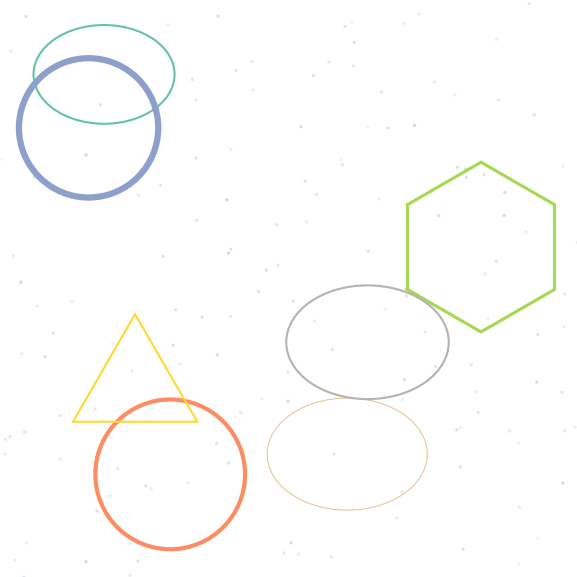[{"shape": "oval", "thickness": 1, "radius": 0.61, "center": [0.18, 0.87]}, {"shape": "circle", "thickness": 2, "radius": 0.65, "center": [0.295, 0.178]}, {"shape": "circle", "thickness": 3, "radius": 0.6, "center": [0.153, 0.778]}, {"shape": "hexagon", "thickness": 1.5, "radius": 0.73, "center": [0.833, 0.571]}, {"shape": "triangle", "thickness": 1, "radius": 0.62, "center": [0.234, 0.331]}, {"shape": "oval", "thickness": 0.5, "radius": 0.69, "center": [0.601, 0.213]}, {"shape": "oval", "thickness": 1, "radius": 0.7, "center": [0.636, 0.407]}]